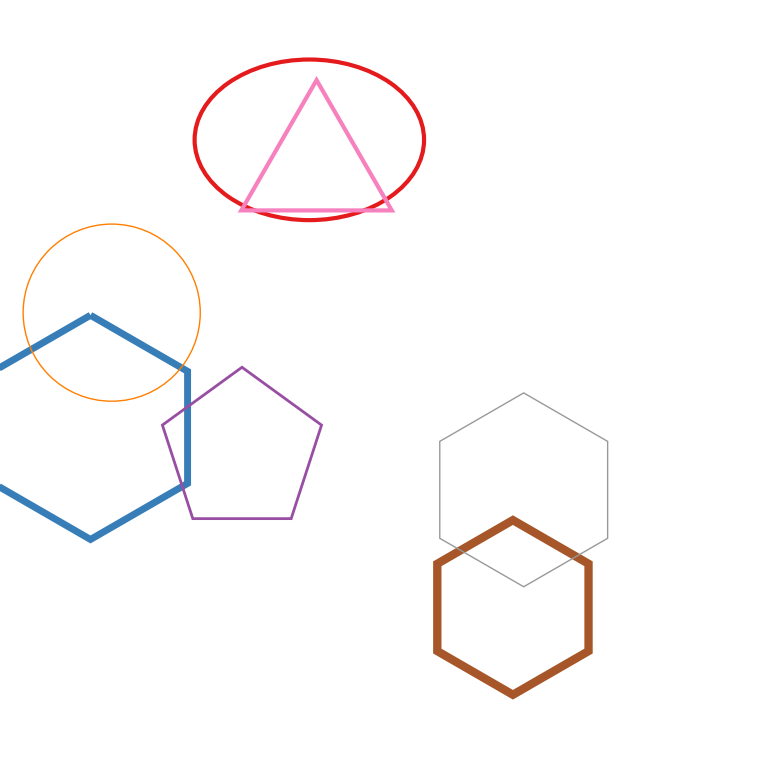[{"shape": "oval", "thickness": 1.5, "radius": 0.74, "center": [0.402, 0.818]}, {"shape": "hexagon", "thickness": 2.5, "radius": 0.73, "center": [0.118, 0.445]}, {"shape": "pentagon", "thickness": 1, "radius": 0.54, "center": [0.314, 0.414]}, {"shape": "circle", "thickness": 0.5, "radius": 0.58, "center": [0.145, 0.594]}, {"shape": "hexagon", "thickness": 3, "radius": 0.57, "center": [0.666, 0.211]}, {"shape": "triangle", "thickness": 1.5, "radius": 0.56, "center": [0.411, 0.783]}, {"shape": "hexagon", "thickness": 0.5, "radius": 0.63, "center": [0.68, 0.364]}]